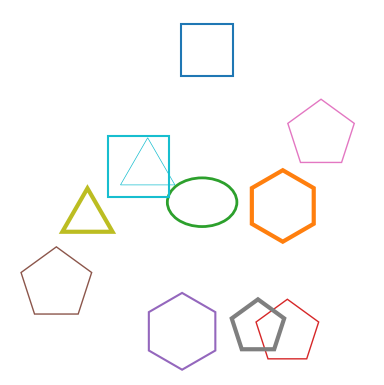[{"shape": "square", "thickness": 1.5, "radius": 0.34, "center": [0.537, 0.87]}, {"shape": "hexagon", "thickness": 3, "radius": 0.46, "center": [0.735, 0.465]}, {"shape": "oval", "thickness": 2, "radius": 0.45, "center": [0.525, 0.475]}, {"shape": "pentagon", "thickness": 1, "radius": 0.43, "center": [0.746, 0.137]}, {"shape": "hexagon", "thickness": 1.5, "radius": 0.5, "center": [0.473, 0.139]}, {"shape": "pentagon", "thickness": 1, "radius": 0.48, "center": [0.146, 0.262]}, {"shape": "pentagon", "thickness": 1, "radius": 0.45, "center": [0.834, 0.651]}, {"shape": "pentagon", "thickness": 3, "radius": 0.36, "center": [0.67, 0.151]}, {"shape": "triangle", "thickness": 3, "radius": 0.38, "center": [0.227, 0.436]}, {"shape": "square", "thickness": 1.5, "radius": 0.4, "center": [0.36, 0.567]}, {"shape": "triangle", "thickness": 0.5, "radius": 0.41, "center": [0.384, 0.561]}]